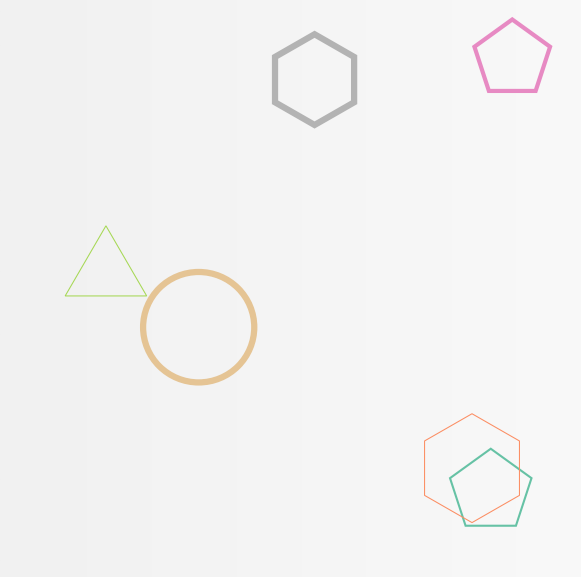[{"shape": "pentagon", "thickness": 1, "radius": 0.37, "center": [0.844, 0.148]}, {"shape": "hexagon", "thickness": 0.5, "radius": 0.47, "center": [0.812, 0.188]}, {"shape": "pentagon", "thickness": 2, "radius": 0.34, "center": [0.881, 0.897]}, {"shape": "triangle", "thickness": 0.5, "radius": 0.4, "center": [0.182, 0.527]}, {"shape": "circle", "thickness": 3, "radius": 0.48, "center": [0.342, 0.433]}, {"shape": "hexagon", "thickness": 3, "radius": 0.39, "center": [0.541, 0.861]}]